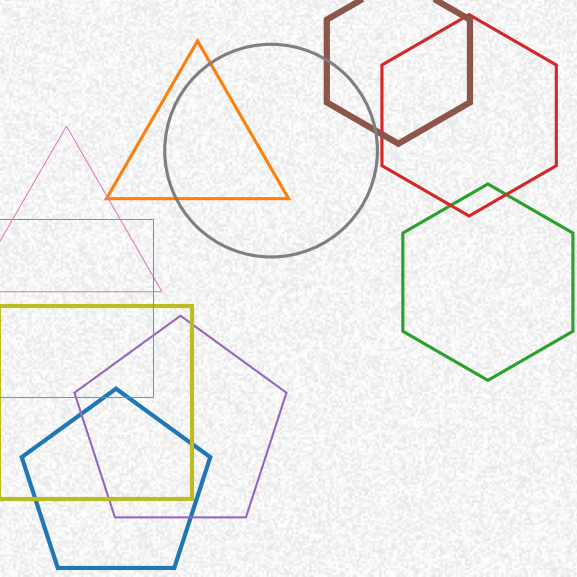[{"shape": "pentagon", "thickness": 2, "radius": 0.86, "center": [0.201, 0.154]}, {"shape": "triangle", "thickness": 1.5, "radius": 0.91, "center": [0.342, 0.746]}, {"shape": "hexagon", "thickness": 1.5, "radius": 0.85, "center": [0.845, 0.511]}, {"shape": "hexagon", "thickness": 1.5, "radius": 0.87, "center": [0.812, 0.799]}, {"shape": "pentagon", "thickness": 1, "radius": 0.97, "center": [0.312, 0.259]}, {"shape": "hexagon", "thickness": 3, "radius": 0.72, "center": [0.69, 0.893]}, {"shape": "triangle", "thickness": 0.5, "radius": 0.96, "center": [0.115, 0.59]}, {"shape": "circle", "thickness": 1.5, "radius": 0.92, "center": [0.469, 0.738]}, {"shape": "square", "thickness": 2, "radius": 0.84, "center": [0.166, 0.302]}, {"shape": "square", "thickness": 0.5, "radius": 0.77, "center": [0.111, 0.466]}]